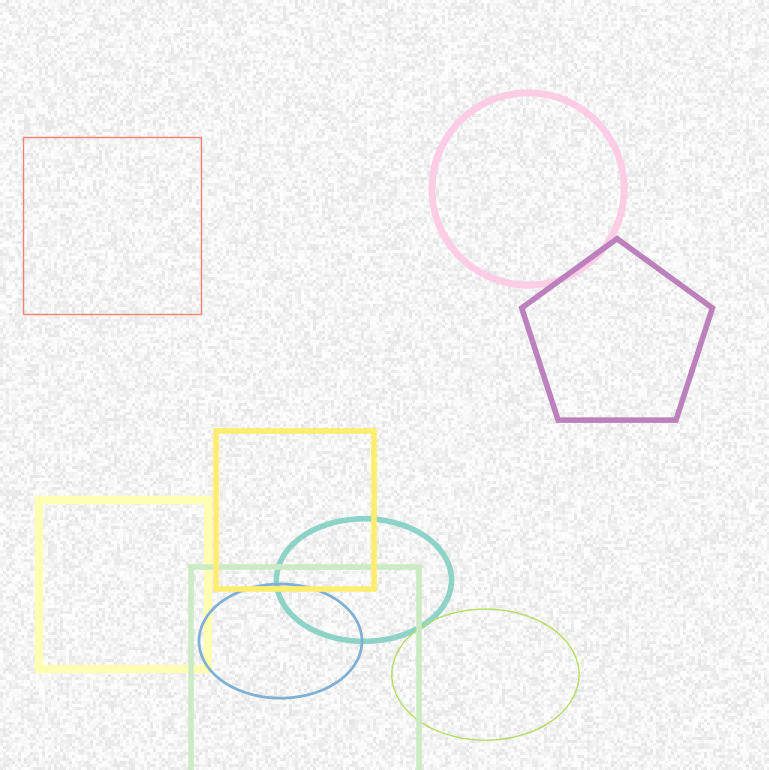[{"shape": "oval", "thickness": 2, "radius": 0.57, "center": [0.473, 0.247]}, {"shape": "square", "thickness": 3, "radius": 0.55, "center": [0.16, 0.241]}, {"shape": "square", "thickness": 0.5, "radius": 0.58, "center": [0.145, 0.707]}, {"shape": "oval", "thickness": 1, "radius": 0.53, "center": [0.364, 0.167]}, {"shape": "oval", "thickness": 0.5, "radius": 0.61, "center": [0.63, 0.124]}, {"shape": "circle", "thickness": 2.5, "radius": 0.62, "center": [0.686, 0.755]}, {"shape": "pentagon", "thickness": 2, "radius": 0.65, "center": [0.801, 0.56]}, {"shape": "square", "thickness": 2, "radius": 0.74, "center": [0.396, 0.115]}, {"shape": "square", "thickness": 2, "radius": 0.51, "center": [0.383, 0.337]}]